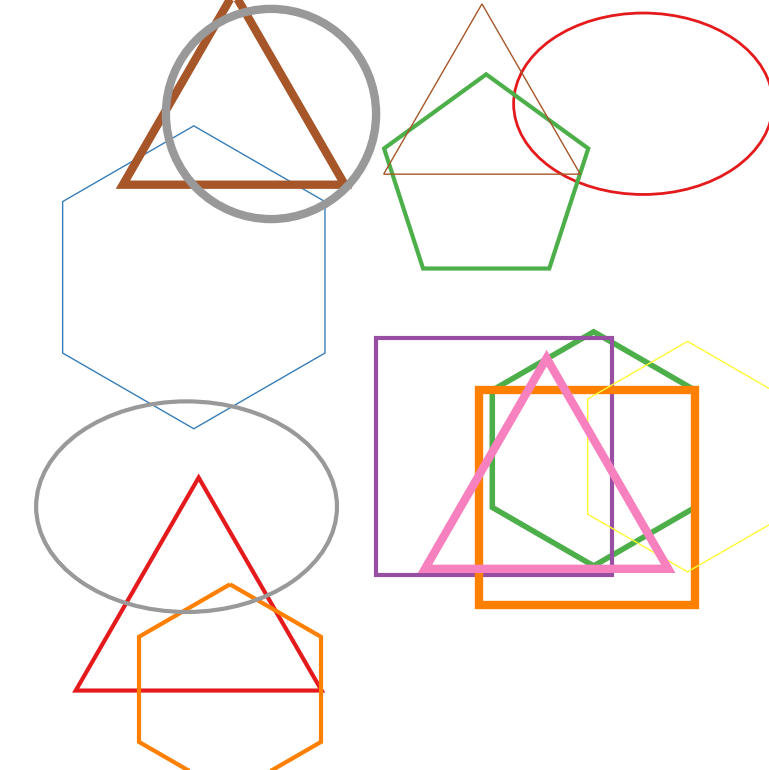[{"shape": "triangle", "thickness": 1.5, "radius": 0.92, "center": [0.258, 0.195]}, {"shape": "oval", "thickness": 1, "radius": 0.84, "center": [0.835, 0.865]}, {"shape": "hexagon", "thickness": 0.5, "radius": 0.98, "center": [0.252, 0.64]}, {"shape": "pentagon", "thickness": 1.5, "radius": 0.7, "center": [0.631, 0.764]}, {"shape": "hexagon", "thickness": 2, "radius": 0.76, "center": [0.771, 0.417]}, {"shape": "square", "thickness": 1.5, "radius": 0.77, "center": [0.642, 0.407]}, {"shape": "square", "thickness": 3, "radius": 0.7, "center": [0.763, 0.354]}, {"shape": "hexagon", "thickness": 1.5, "radius": 0.68, "center": [0.299, 0.105]}, {"shape": "hexagon", "thickness": 0.5, "radius": 0.75, "center": [0.893, 0.407]}, {"shape": "triangle", "thickness": 0.5, "radius": 0.74, "center": [0.626, 0.848]}, {"shape": "triangle", "thickness": 3, "radius": 0.83, "center": [0.304, 0.843]}, {"shape": "triangle", "thickness": 3, "radius": 0.91, "center": [0.71, 0.352]}, {"shape": "circle", "thickness": 3, "radius": 0.68, "center": [0.352, 0.852]}, {"shape": "oval", "thickness": 1.5, "radius": 0.98, "center": [0.242, 0.342]}]